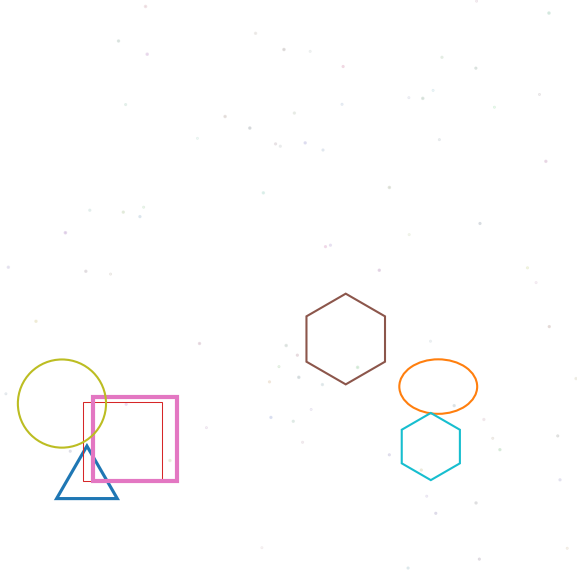[{"shape": "triangle", "thickness": 1.5, "radius": 0.3, "center": [0.151, 0.166]}, {"shape": "oval", "thickness": 1, "radius": 0.34, "center": [0.759, 0.33]}, {"shape": "square", "thickness": 0.5, "radius": 0.34, "center": [0.212, 0.235]}, {"shape": "hexagon", "thickness": 1, "radius": 0.39, "center": [0.599, 0.412]}, {"shape": "square", "thickness": 2, "radius": 0.36, "center": [0.234, 0.239]}, {"shape": "circle", "thickness": 1, "radius": 0.38, "center": [0.107, 0.3]}, {"shape": "hexagon", "thickness": 1, "radius": 0.29, "center": [0.746, 0.226]}]